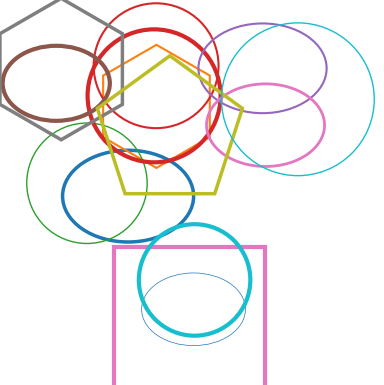[{"shape": "oval", "thickness": 0.5, "radius": 0.67, "center": [0.503, 0.197]}, {"shape": "oval", "thickness": 2.5, "radius": 0.85, "center": [0.333, 0.491]}, {"shape": "hexagon", "thickness": 1.5, "radius": 0.8, "center": [0.406, 0.724]}, {"shape": "circle", "thickness": 1, "radius": 0.78, "center": [0.226, 0.524]}, {"shape": "circle", "thickness": 3, "radius": 0.86, "center": [0.4, 0.751]}, {"shape": "circle", "thickness": 1.5, "radius": 0.81, "center": [0.405, 0.829]}, {"shape": "oval", "thickness": 1.5, "radius": 0.83, "center": [0.682, 0.823]}, {"shape": "oval", "thickness": 3, "radius": 0.7, "center": [0.146, 0.784]}, {"shape": "square", "thickness": 3, "radius": 0.98, "center": [0.492, 0.162]}, {"shape": "oval", "thickness": 2, "radius": 0.77, "center": [0.69, 0.675]}, {"shape": "hexagon", "thickness": 2.5, "radius": 0.92, "center": [0.159, 0.821]}, {"shape": "pentagon", "thickness": 2.5, "radius": 0.99, "center": [0.441, 0.657]}, {"shape": "circle", "thickness": 1, "radius": 0.99, "center": [0.774, 0.742]}, {"shape": "circle", "thickness": 3, "radius": 0.72, "center": [0.505, 0.273]}]